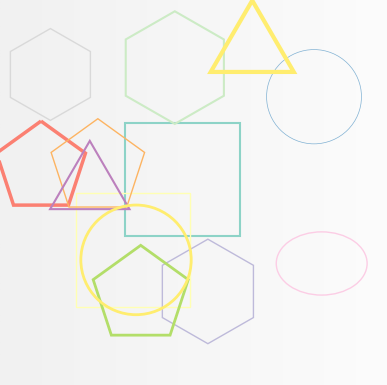[{"shape": "square", "thickness": 1.5, "radius": 0.74, "center": [0.471, 0.534]}, {"shape": "square", "thickness": 1, "radius": 0.74, "center": [0.343, 0.35]}, {"shape": "hexagon", "thickness": 1, "radius": 0.68, "center": [0.536, 0.243]}, {"shape": "pentagon", "thickness": 2.5, "radius": 0.6, "center": [0.106, 0.565]}, {"shape": "circle", "thickness": 0.5, "radius": 0.61, "center": [0.81, 0.749]}, {"shape": "pentagon", "thickness": 1, "radius": 0.63, "center": [0.253, 0.565]}, {"shape": "pentagon", "thickness": 2, "radius": 0.64, "center": [0.363, 0.234]}, {"shape": "oval", "thickness": 1, "radius": 0.59, "center": [0.83, 0.316]}, {"shape": "hexagon", "thickness": 1, "radius": 0.6, "center": [0.13, 0.807]}, {"shape": "triangle", "thickness": 1.5, "radius": 0.59, "center": [0.232, 0.516]}, {"shape": "hexagon", "thickness": 1.5, "radius": 0.73, "center": [0.451, 0.824]}, {"shape": "triangle", "thickness": 3, "radius": 0.62, "center": [0.651, 0.875]}, {"shape": "circle", "thickness": 2, "radius": 0.71, "center": [0.351, 0.325]}]